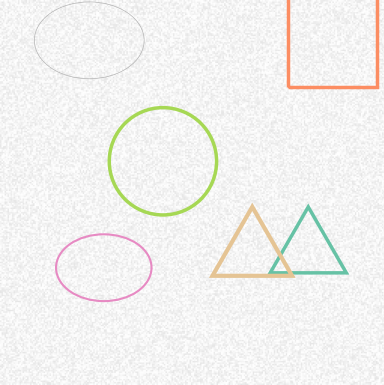[{"shape": "triangle", "thickness": 2.5, "radius": 0.57, "center": [0.801, 0.348]}, {"shape": "square", "thickness": 2.5, "radius": 0.58, "center": [0.865, 0.891]}, {"shape": "oval", "thickness": 1.5, "radius": 0.62, "center": [0.27, 0.305]}, {"shape": "circle", "thickness": 2.5, "radius": 0.7, "center": [0.423, 0.581]}, {"shape": "triangle", "thickness": 3, "radius": 0.6, "center": [0.655, 0.343]}, {"shape": "oval", "thickness": 0.5, "radius": 0.71, "center": [0.232, 0.895]}]